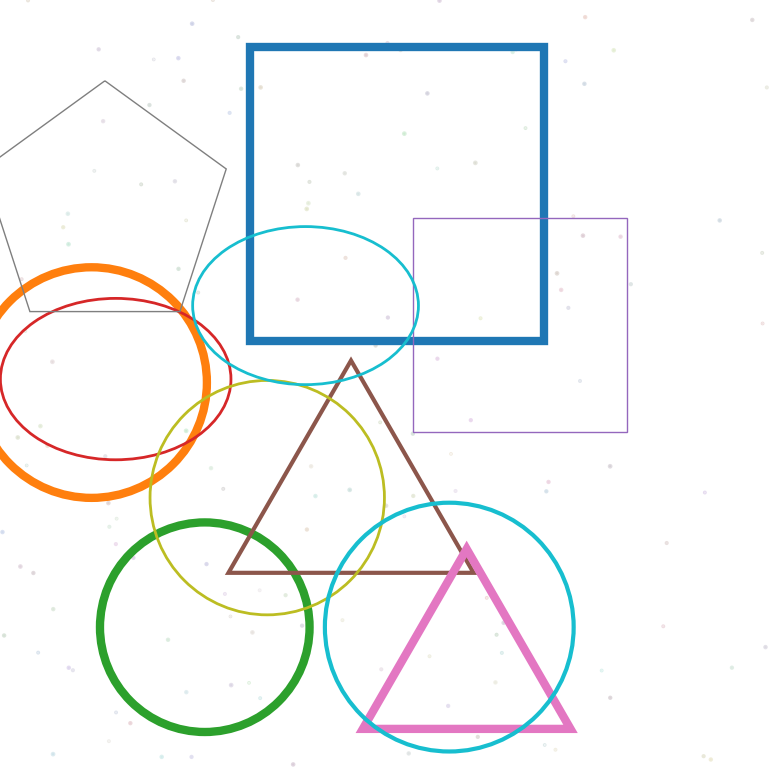[{"shape": "square", "thickness": 3, "radius": 0.95, "center": [0.516, 0.748]}, {"shape": "circle", "thickness": 3, "radius": 0.75, "center": [0.119, 0.503]}, {"shape": "circle", "thickness": 3, "radius": 0.68, "center": [0.266, 0.185]}, {"shape": "oval", "thickness": 1, "radius": 0.75, "center": [0.15, 0.508]}, {"shape": "square", "thickness": 0.5, "radius": 0.7, "center": [0.676, 0.577]}, {"shape": "triangle", "thickness": 1.5, "radius": 0.92, "center": [0.456, 0.348]}, {"shape": "triangle", "thickness": 3, "radius": 0.78, "center": [0.606, 0.131]}, {"shape": "pentagon", "thickness": 0.5, "radius": 0.83, "center": [0.136, 0.729]}, {"shape": "circle", "thickness": 1, "radius": 0.76, "center": [0.347, 0.354]}, {"shape": "oval", "thickness": 1, "radius": 0.73, "center": [0.397, 0.603]}, {"shape": "circle", "thickness": 1.5, "radius": 0.81, "center": [0.583, 0.186]}]